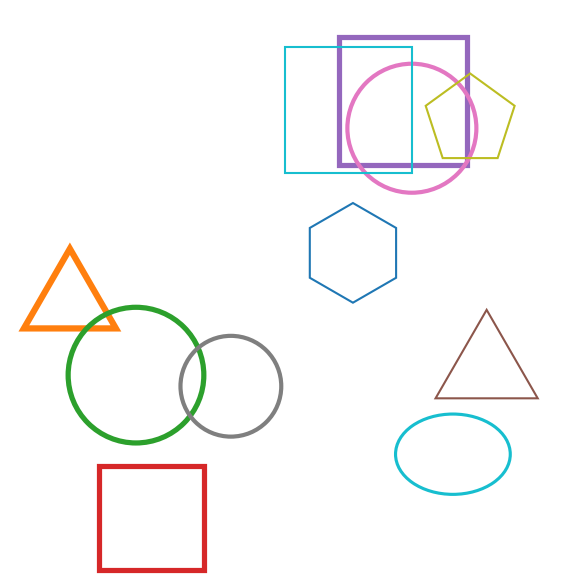[{"shape": "hexagon", "thickness": 1, "radius": 0.43, "center": [0.611, 0.561]}, {"shape": "triangle", "thickness": 3, "radius": 0.46, "center": [0.121, 0.476]}, {"shape": "circle", "thickness": 2.5, "radius": 0.59, "center": [0.235, 0.35]}, {"shape": "square", "thickness": 2.5, "radius": 0.45, "center": [0.262, 0.102]}, {"shape": "square", "thickness": 2.5, "radius": 0.55, "center": [0.698, 0.824]}, {"shape": "triangle", "thickness": 1, "radius": 0.51, "center": [0.843, 0.36]}, {"shape": "circle", "thickness": 2, "radius": 0.56, "center": [0.713, 0.777]}, {"shape": "circle", "thickness": 2, "radius": 0.44, "center": [0.4, 0.33]}, {"shape": "pentagon", "thickness": 1, "radius": 0.4, "center": [0.814, 0.791]}, {"shape": "oval", "thickness": 1.5, "radius": 0.5, "center": [0.784, 0.213]}, {"shape": "square", "thickness": 1, "radius": 0.55, "center": [0.603, 0.808]}]